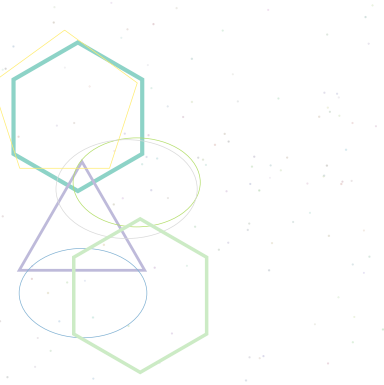[{"shape": "hexagon", "thickness": 3, "radius": 0.96, "center": [0.202, 0.697]}, {"shape": "triangle", "thickness": 2, "radius": 0.94, "center": [0.213, 0.392]}, {"shape": "oval", "thickness": 0.5, "radius": 0.83, "center": [0.216, 0.239]}, {"shape": "oval", "thickness": 0.5, "radius": 0.83, "center": [0.355, 0.526]}, {"shape": "oval", "thickness": 0.5, "radius": 0.92, "center": [0.329, 0.509]}, {"shape": "hexagon", "thickness": 2.5, "radius": 1.0, "center": [0.364, 0.232]}, {"shape": "pentagon", "thickness": 0.5, "radius": 0.99, "center": [0.168, 0.723]}]